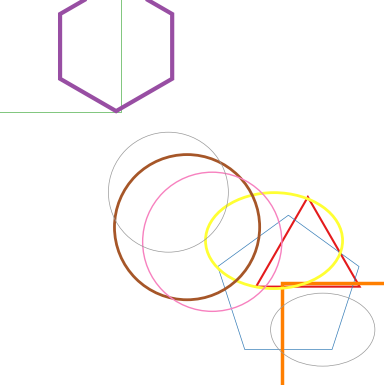[{"shape": "triangle", "thickness": 1.5, "radius": 0.78, "center": [0.8, 0.333]}, {"shape": "pentagon", "thickness": 0.5, "radius": 0.96, "center": [0.749, 0.248]}, {"shape": "square", "thickness": 0.5, "radius": 0.8, "center": [0.154, 0.87]}, {"shape": "hexagon", "thickness": 3, "radius": 0.84, "center": [0.302, 0.88]}, {"shape": "square", "thickness": 2.5, "radius": 0.8, "center": [0.894, 0.105]}, {"shape": "oval", "thickness": 2, "radius": 0.89, "center": [0.712, 0.375]}, {"shape": "circle", "thickness": 2, "radius": 0.94, "center": [0.486, 0.41]}, {"shape": "circle", "thickness": 1, "radius": 0.9, "center": [0.551, 0.372]}, {"shape": "oval", "thickness": 0.5, "radius": 0.68, "center": [0.838, 0.144]}, {"shape": "circle", "thickness": 0.5, "radius": 0.78, "center": [0.437, 0.501]}]